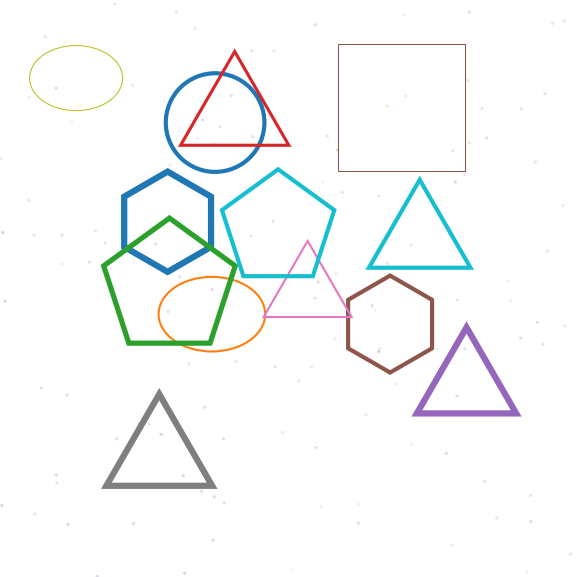[{"shape": "circle", "thickness": 2, "radius": 0.43, "center": [0.372, 0.787]}, {"shape": "hexagon", "thickness": 3, "radius": 0.43, "center": [0.29, 0.615]}, {"shape": "oval", "thickness": 1, "radius": 0.46, "center": [0.367, 0.455]}, {"shape": "pentagon", "thickness": 2.5, "radius": 0.6, "center": [0.293, 0.502]}, {"shape": "triangle", "thickness": 1.5, "radius": 0.54, "center": [0.406, 0.802]}, {"shape": "triangle", "thickness": 3, "radius": 0.5, "center": [0.808, 0.333]}, {"shape": "hexagon", "thickness": 2, "radius": 0.42, "center": [0.676, 0.438]}, {"shape": "square", "thickness": 0.5, "radius": 0.55, "center": [0.695, 0.813]}, {"shape": "triangle", "thickness": 1, "radius": 0.44, "center": [0.533, 0.494]}, {"shape": "triangle", "thickness": 3, "radius": 0.53, "center": [0.276, 0.211]}, {"shape": "oval", "thickness": 0.5, "radius": 0.4, "center": [0.132, 0.864]}, {"shape": "pentagon", "thickness": 2, "radius": 0.51, "center": [0.482, 0.604]}, {"shape": "triangle", "thickness": 2, "radius": 0.51, "center": [0.727, 0.586]}]